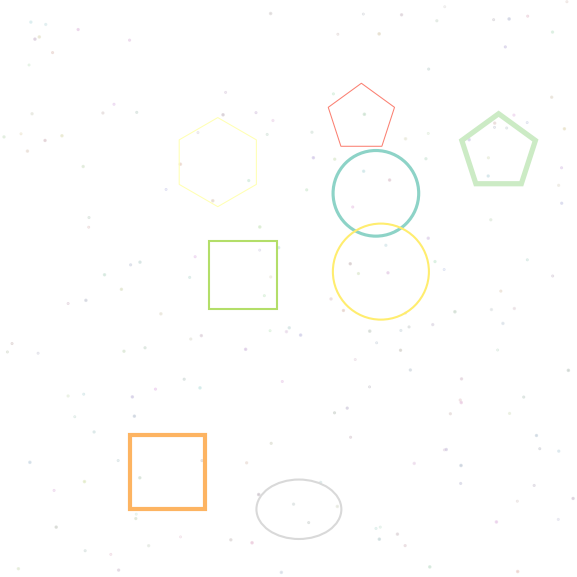[{"shape": "circle", "thickness": 1.5, "radius": 0.37, "center": [0.651, 0.664]}, {"shape": "hexagon", "thickness": 0.5, "radius": 0.39, "center": [0.377, 0.718]}, {"shape": "pentagon", "thickness": 0.5, "radius": 0.3, "center": [0.626, 0.795]}, {"shape": "square", "thickness": 2, "radius": 0.32, "center": [0.29, 0.182]}, {"shape": "square", "thickness": 1, "radius": 0.29, "center": [0.42, 0.523]}, {"shape": "oval", "thickness": 1, "radius": 0.37, "center": [0.518, 0.117]}, {"shape": "pentagon", "thickness": 2.5, "radius": 0.33, "center": [0.863, 0.735]}, {"shape": "circle", "thickness": 1, "radius": 0.42, "center": [0.66, 0.529]}]